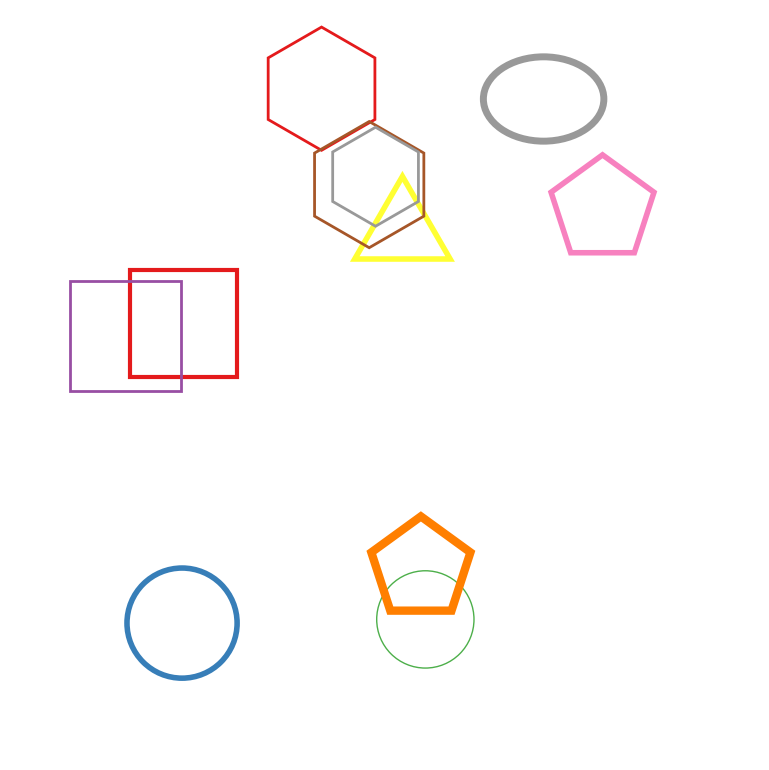[{"shape": "hexagon", "thickness": 1, "radius": 0.4, "center": [0.418, 0.885]}, {"shape": "square", "thickness": 1.5, "radius": 0.35, "center": [0.238, 0.58]}, {"shape": "circle", "thickness": 2, "radius": 0.36, "center": [0.236, 0.191]}, {"shape": "circle", "thickness": 0.5, "radius": 0.32, "center": [0.552, 0.196]}, {"shape": "square", "thickness": 1, "radius": 0.36, "center": [0.163, 0.564]}, {"shape": "pentagon", "thickness": 3, "radius": 0.34, "center": [0.547, 0.262]}, {"shape": "triangle", "thickness": 2, "radius": 0.36, "center": [0.523, 0.699]}, {"shape": "hexagon", "thickness": 1, "radius": 0.41, "center": [0.479, 0.76]}, {"shape": "pentagon", "thickness": 2, "radius": 0.35, "center": [0.783, 0.729]}, {"shape": "oval", "thickness": 2.5, "radius": 0.39, "center": [0.706, 0.871]}, {"shape": "hexagon", "thickness": 1, "radius": 0.32, "center": [0.488, 0.77]}]